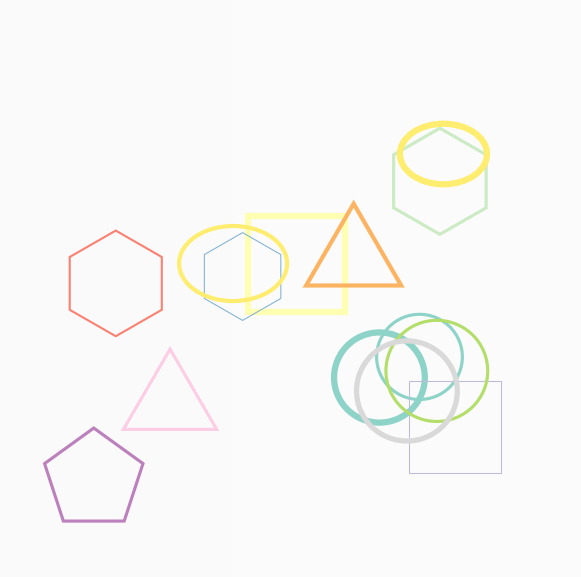[{"shape": "circle", "thickness": 3, "radius": 0.39, "center": [0.653, 0.345]}, {"shape": "circle", "thickness": 1.5, "radius": 0.37, "center": [0.722, 0.381]}, {"shape": "square", "thickness": 3, "radius": 0.42, "center": [0.51, 0.542]}, {"shape": "square", "thickness": 0.5, "radius": 0.4, "center": [0.784, 0.26]}, {"shape": "hexagon", "thickness": 1, "radius": 0.46, "center": [0.199, 0.508]}, {"shape": "hexagon", "thickness": 0.5, "radius": 0.38, "center": [0.417, 0.52]}, {"shape": "triangle", "thickness": 2, "radius": 0.47, "center": [0.608, 0.552]}, {"shape": "circle", "thickness": 1.5, "radius": 0.44, "center": [0.752, 0.357]}, {"shape": "triangle", "thickness": 1.5, "radius": 0.46, "center": [0.293, 0.302]}, {"shape": "circle", "thickness": 2.5, "radius": 0.43, "center": [0.7, 0.322]}, {"shape": "pentagon", "thickness": 1.5, "radius": 0.45, "center": [0.161, 0.169]}, {"shape": "hexagon", "thickness": 1.5, "radius": 0.46, "center": [0.757, 0.685]}, {"shape": "oval", "thickness": 3, "radius": 0.37, "center": [0.763, 0.732]}, {"shape": "oval", "thickness": 2, "radius": 0.46, "center": [0.401, 0.543]}]